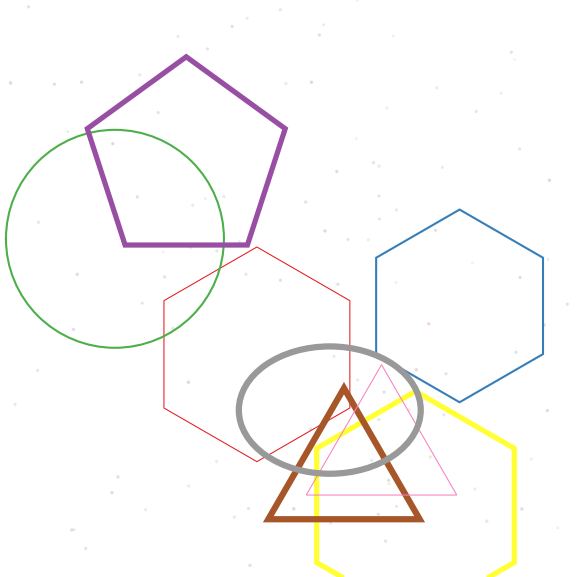[{"shape": "hexagon", "thickness": 0.5, "radius": 0.93, "center": [0.445, 0.386]}, {"shape": "hexagon", "thickness": 1, "radius": 0.83, "center": [0.796, 0.469]}, {"shape": "circle", "thickness": 1, "radius": 0.94, "center": [0.199, 0.586]}, {"shape": "pentagon", "thickness": 2.5, "radius": 0.9, "center": [0.323, 0.721]}, {"shape": "hexagon", "thickness": 2.5, "radius": 0.99, "center": [0.719, 0.124]}, {"shape": "triangle", "thickness": 3, "radius": 0.76, "center": [0.596, 0.176]}, {"shape": "triangle", "thickness": 0.5, "radius": 0.75, "center": [0.661, 0.217]}, {"shape": "oval", "thickness": 3, "radius": 0.79, "center": [0.571, 0.289]}]